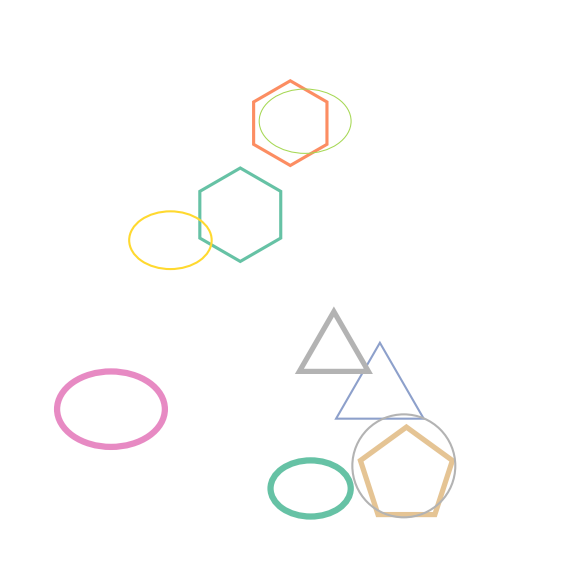[{"shape": "oval", "thickness": 3, "radius": 0.35, "center": [0.538, 0.153]}, {"shape": "hexagon", "thickness": 1.5, "radius": 0.4, "center": [0.416, 0.627]}, {"shape": "hexagon", "thickness": 1.5, "radius": 0.37, "center": [0.503, 0.786]}, {"shape": "triangle", "thickness": 1, "radius": 0.44, "center": [0.658, 0.318]}, {"shape": "oval", "thickness": 3, "radius": 0.47, "center": [0.192, 0.291]}, {"shape": "oval", "thickness": 0.5, "radius": 0.4, "center": [0.528, 0.789]}, {"shape": "oval", "thickness": 1, "radius": 0.36, "center": [0.295, 0.583]}, {"shape": "pentagon", "thickness": 2.5, "radius": 0.42, "center": [0.704, 0.176]}, {"shape": "triangle", "thickness": 2.5, "radius": 0.34, "center": [0.578, 0.391]}, {"shape": "circle", "thickness": 1, "radius": 0.45, "center": [0.699, 0.192]}]